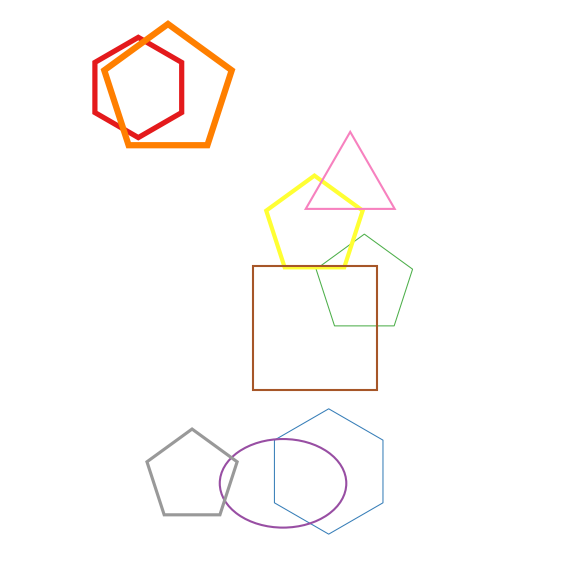[{"shape": "hexagon", "thickness": 2.5, "radius": 0.43, "center": [0.239, 0.848]}, {"shape": "hexagon", "thickness": 0.5, "radius": 0.54, "center": [0.569, 0.183]}, {"shape": "pentagon", "thickness": 0.5, "radius": 0.44, "center": [0.631, 0.506]}, {"shape": "oval", "thickness": 1, "radius": 0.55, "center": [0.49, 0.162]}, {"shape": "pentagon", "thickness": 3, "radius": 0.58, "center": [0.291, 0.842]}, {"shape": "pentagon", "thickness": 2, "radius": 0.44, "center": [0.545, 0.607]}, {"shape": "square", "thickness": 1, "radius": 0.54, "center": [0.545, 0.431]}, {"shape": "triangle", "thickness": 1, "radius": 0.44, "center": [0.606, 0.682]}, {"shape": "pentagon", "thickness": 1.5, "radius": 0.41, "center": [0.333, 0.174]}]